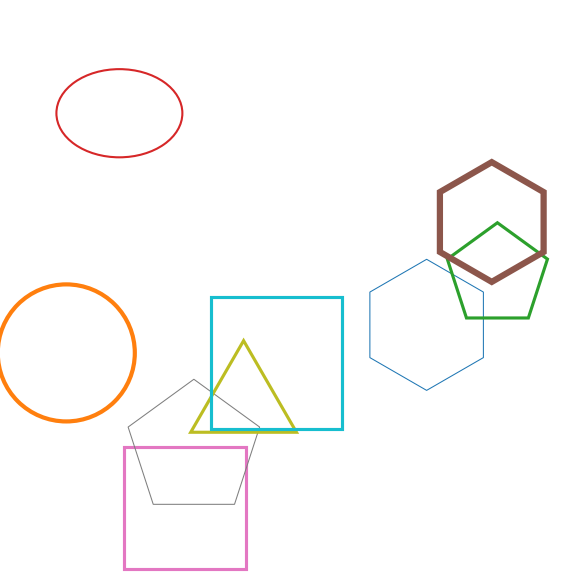[{"shape": "hexagon", "thickness": 0.5, "radius": 0.57, "center": [0.739, 0.437]}, {"shape": "circle", "thickness": 2, "radius": 0.59, "center": [0.115, 0.388]}, {"shape": "pentagon", "thickness": 1.5, "radius": 0.46, "center": [0.861, 0.522]}, {"shape": "oval", "thickness": 1, "radius": 0.55, "center": [0.207, 0.803]}, {"shape": "hexagon", "thickness": 3, "radius": 0.52, "center": [0.852, 0.615]}, {"shape": "square", "thickness": 1.5, "radius": 0.53, "center": [0.321, 0.12]}, {"shape": "pentagon", "thickness": 0.5, "radius": 0.6, "center": [0.336, 0.223]}, {"shape": "triangle", "thickness": 1.5, "radius": 0.53, "center": [0.422, 0.303]}, {"shape": "square", "thickness": 1.5, "radius": 0.57, "center": [0.479, 0.371]}]